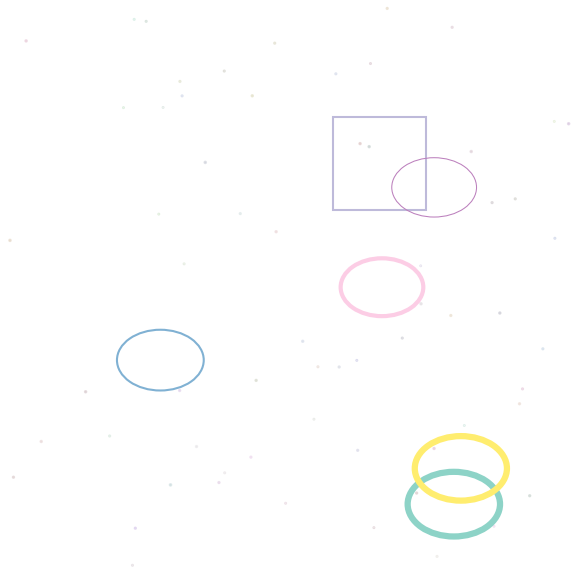[{"shape": "oval", "thickness": 3, "radius": 0.4, "center": [0.786, 0.126]}, {"shape": "square", "thickness": 1, "radius": 0.4, "center": [0.657, 0.716]}, {"shape": "oval", "thickness": 1, "radius": 0.38, "center": [0.278, 0.376]}, {"shape": "oval", "thickness": 2, "radius": 0.36, "center": [0.661, 0.502]}, {"shape": "oval", "thickness": 0.5, "radius": 0.37, "center": [0.752, 0.675]}, {"shape": "oval", "thickness": 3, "radius": 0.4, "center": [0.798, 0.188]}]